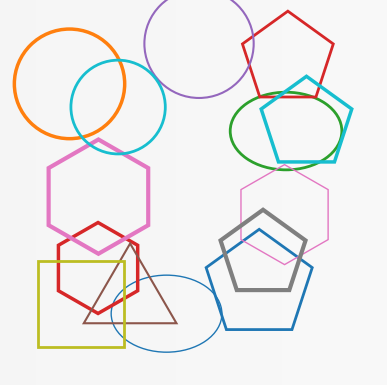[{"shape": "pentagon", "thickness": 2, "radius": 0.72, "center": [0.669, 0.26]}, {"shape": "oval", "thickness": 1, "radius": 0.71, "center": [0.43, 0.185]}, {"shape": "circle", "thickness": 2.5, "radius": 0.71, "center": [0.179, 0.782]}, {"shape": "oval", "thickness": 2, "radius": 0.72, "center": [0.738, 0.66]}, {"shape": "pentagon", "thickness": 2, "radius": 0.62, "center": [0.743, 0.848]}, {"shape": "hexagon", "thickness": 2.5, "radius": 0.59, "center": [0.253, 0.304]}, {"shape": "circle", "thickness": 1.5, "radius": 0.71, "center": [0.514, 0.887]}, {"shape": "triangle", "thickness": 1.5, "radius": 0.69, "center": [0.336, 0.229]}, {"shape": "hexagon", "thickness": 3, "radius": 0.74, "center": [0.254, 0.489]}, {"shape": "hexagon", "thickness": 1, "radius": 0.65, "center": [0.734, 0.443]}, {"shape": "pentagon", "thickness": 3, "radius": 0.58, "center": [0.679, 0.34]}, {"shape": "square", "thickness": 2, "radius": 0.56, "center": [0.209, 0.21]}, {"shape": "circle", "thickness": 2, "radius": 0.61, "center": [0.305, 0.722]}, {"shape": "pentagon", "thickness": 2.5, "radius": 0.61, "center": [0.791, 0.679]}]